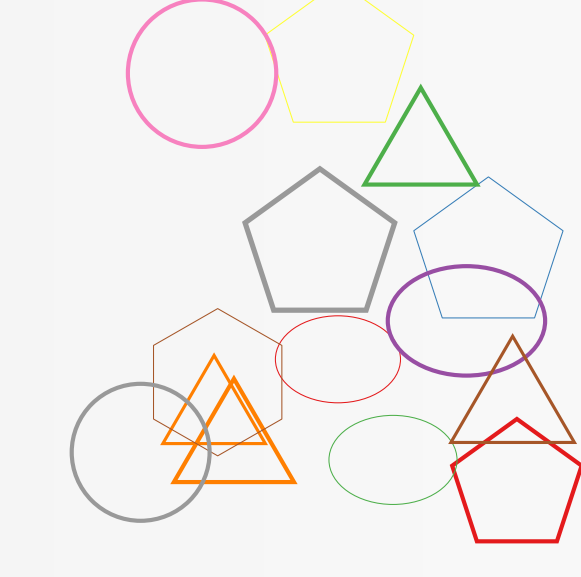[{"shape": "pentagon", "thickness": 2, "radius": 0.59, "center": [0.889, 0.157]}, {"shape": "oval", "thickness": 0.5, "radius": 0.54, "center": [0.581, 0.377]}, {"shape": "pentagon", "thickness": 0.5, "radius": 0.67, "center": [0.84, 0.558]}, {"shape": "oval", "thickness": 0.5, "radius": 0.55, "center": [0.676, 0.203]}, {"shape": "triangle", "thickness": 2, "radius": 0.56, "center": [0.724, 0.735]}, {"shape": "oval", "thickness": 2, "radius": 0.68, "center": [0.803, 0.443]}, {"shape": "triangle", "thickness": 2, "radius": 0.6, "center": [0.402, 0.224]}, {"shape": "triangle", "thickness": 1.5, "radius": 0.51, "center": [0.368, 0.282]}, {"shape": "pentagon", "thickness": 0.5, "radius": 0.67, "center": [0.584, 0.896]}, {"shape": "hexagon", "thickness": 0.5, "radius": 0.64, "center": [0.375, 0.337]}, {"shape": "triangle", "thickness": 1.5, "radius": 0.61, "center": [0.882, 0.294]}, {"shape": "circle", "thickness": 2, "radius": 0.64, "center": [0.348, 0.872]}, {"shape": "pentagon", "thickness": 2.5, "radius": 0.68, "center": [0.55, 0.571]}, {"shape": "circle", "thickness": 2, "radius": 0.59, "center": [0.242, 0.216]}]